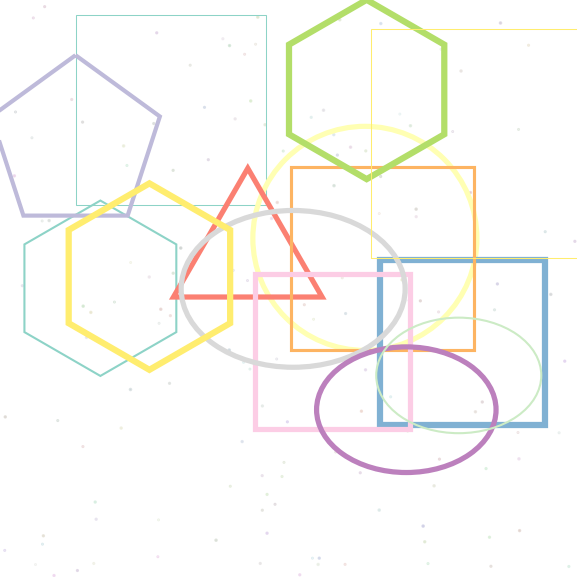[{"shape": "square", "thickness": 0.5, "radius": 0.82, "center": [0.296, 0.808]}, {"shape": "hexagon", "thickness": 1, "radius": 0.76, "center": [0.174, 0.5]}, {"shape": "circle", "thickness": 2.5, "radius": 0.97, "center": [0.632, 0.586]}, {"shape": "pentagon", "thickness": 2, "radius": 0.77, "center": [0.131, 0.75]}, {"shape": "triangle", "thickness": 2.5, "radius": 0.74, "center": [0.429, 0.559]}, {"shape": "square", "thickness": 3, "radius": 0.71, "center": [0.801, 0.406]}, {"shape": "square", "thickness": 1.5, "radius": 0.79, "center": [0.662, 0.551]}, {"shape": "hexagon", "thickness": 3, "radius": 0.78, "center": [0.635, 0.844]}, {"shape": "square", "thickness": 2.5, "radius": 0.67, "center": [0.576, 0.391]}, {"shape": "oval", "thickness": 2.5, "radius": 0.97, "center": [0.508, 0.499]}, {"shape": "oval", "thickness": 2.5, "radius": 0.78, "center": [0.704, 0.29]}, {"shape": "oval", "thickness": 1, "radius": 0.71, "center": [0.794, 0.349]}, {"shape": "hexagon", "thickness": 3, "radius": 0.81, "center": [0.259, 0.52]}, {"shape": "square", "thickness": 0.5, "radius": 0.99, "center": [0.841, 0.751]}]